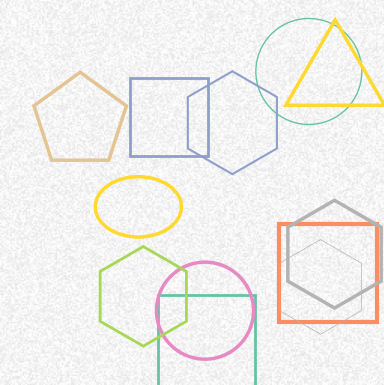[{"shape": "circle", "thickness": 1, "radius": 0.69, "center": [0.802, 0.814]}, {"shape": "square", "thickness": 2, "radius": 0.63, "center": [0.537, 0.108]}, {"shape": "square", "thickness": 3, "radius": 0.64, "center": [0.851, 0.292]}, {"shape": "square", "thickness": 2, "radius": 0.51, "center": [0.438, 0.696]}, {"shape": "hexagon", "thickness": 1.5, "radius": 0.67, "center": [0.604, 0.681]}, {"shape": "circle", "thickness": 2.5, "radius": 0.63, "center": [0.532, 0.193]}, {"shape": "hexagon", "thickness": 2, "radius": 0.65, "center": [0.372, 0.23]}, {"shape": "oval", "thickness": 2.5, "radius": 0.56, "center": [0.359, 0.463]}, {"shape": "triangle", "thickness": 2.5, "radius": 0.74, "center": [0.871, 0.801]}, {"shape": "pentagon", "thickness": 2.5, "radius": 0.63, "center": [0.208, 0.686]}, {"shape": "hexagon", "thickness": 2.5, "radius": 0.7, "center": [0.869, 0.34]}, {"shape": "hexagon", "thickness": 0.5, "radius": 0.61, "center": [0.832, 0.255]}]